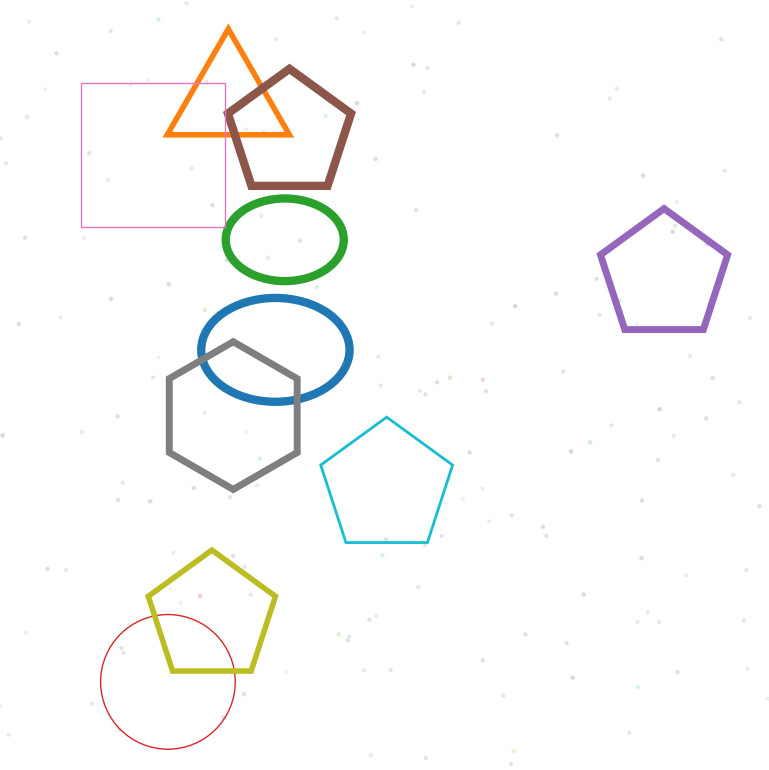[{"shape": "oval", "thickness": 3, "radius": 0.48, "center": [0.358, 0.546]}, {"shape": "triangle", "thickness": 2, "radius": 0.46, "center": [0.297, 0.871]}, {"shape": "oval", "thickness": 3, "radius": 0.38, "center": [0.37, 0.689]}, {"shape": "circle", "thickness": 0.5, "radius": 0.44, "center": [0.218, 0.114]}, {"shape": "pentagon", "thickness": 2.5, "radius": 0.43, "center": [0.862, 0.642]}, {"shape": "pentagon", "thickness": 3, "radius": 0.42, "center": [0.376, 0.827]}, {"shape": "square", "thickness": 0.5, "radius": 0.47, "center": [0.198, 0.799]}, {"shape": "hexagon", "thickness": 2.5, "radius": 0.48, "center": [0.303, 0.46]}, {"shape": "pentagon", "thickness": 2, "radius": 0.43, "center": [0.275, 0.199]}, {"shape": "pentagon", "thickness": 1, "radius": 0.45, "center": [0.502, 0.368]}]